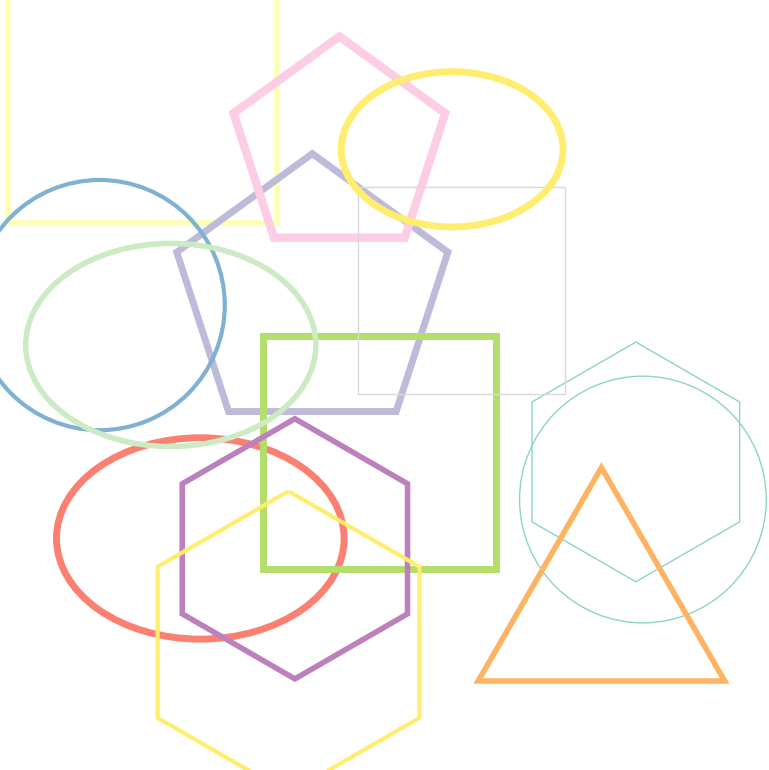[{"shape": "circle", "thickness": 0.5, "radius": 0.8, "center": [0.835, 0.351]}, {"shape": "hexagon", "thickness": 0.5, "radius": 0.78, "center": [0.826, 0.4]}, {"shape": "square", "thickness": 2, "radius": 0.88, "center": [0.185, 0.886]}, {"shape": "pentagon", "thickness": 2.5, "radius": 0.93, "center": [0.406, 0.615]}, {"shape": "oval", "thickness": 2.5, "radius": 0.93, "center": [0.26, 0.301]}, {"shape": "circle", "thickness": 1.5, "radius": 0.81, "center": [0.129, 0.604]}, {"shape": "triangle", "thickness": 2, "radius": 0.92, "center": [0.781, 0.208]}, {"shape": "square", "thickness": 2.5, "radius": 0.76, "center": [0.493, 0.412]}, {"shape": "pentagon", "thickness": 3, "radius": 0.72, "center": [0.441, 0.808]}, {"shape": "square", "thickness": 0.5, "radius": 0.67, "center": [0.599, 0.623]}, {"shape": "hexagon", "thickness": 2, "radius": 0.84, "center": [0.383, 0.287]}, {"shape": "oval", "thickness": 2, "radius": 0.94, "center": [0.222, 0.552]}, {"shape": "hexagon", "thickness": 1.5, "radius": 0.98, "center": [0.375, 0.166]}, {"shape": "oval", "thickness": 2.5, "radius": 0.72, "center": [0.587, 0.806]}]